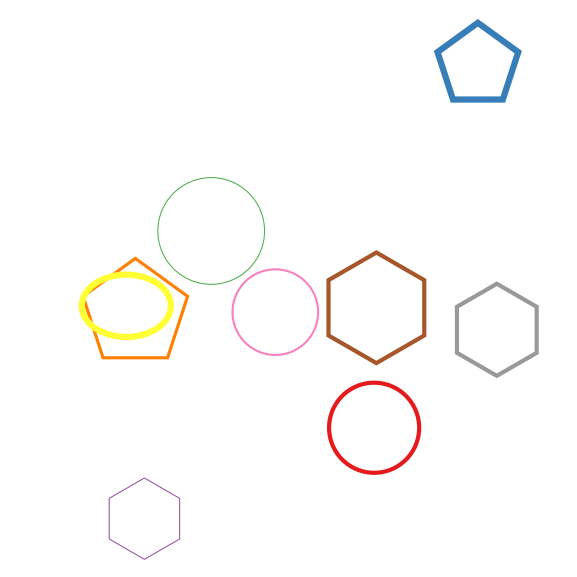[{"shape": "circle", "thickness": 2, "radius": 0.39, "center": [0.648, 0.258]}, {"shape": "pentagon", "thickness": 3, "radius": 0.37, "center": [0.828, 0.886]}, {"shape": "circle", "thickness": 0.5, "radius": 0.46, "center": [0.366, 0.599]}, {"shape": "hexagon", "thickness": 0.5, "radius": 0.35, "center": [0.25, 0.101]}, {"shape": "pentagon", "thickness": 1.5, "radius": 0.48, "center": [0.234, 0.457]}, {"shape": "oval", "thickness": 3, "radius": 0.39, "center": [0.219, 0.47]}, {"shape": "hexagon", "thickness": 2, "radius": 0.48, "center": [0.652, 0.466]}, {"shape": "circle", "thickness": 1, "radius": 0.37, "center": [0.477, 0.459]}, {"shape": "hexagon", "thickness": 2, "radius": 0.4, "center": [0.86, 0.428]}]